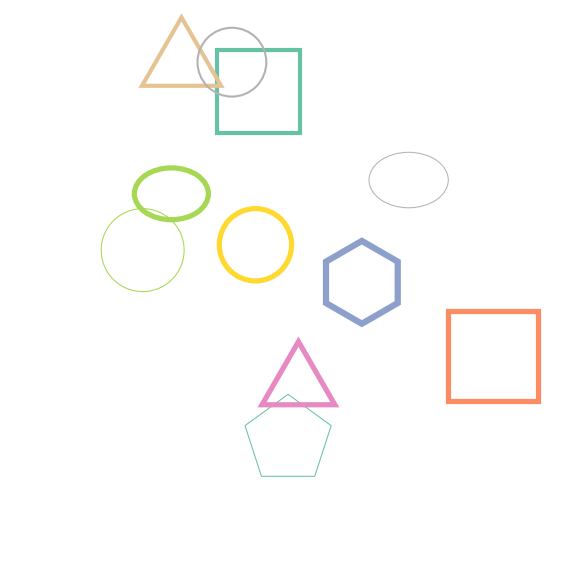[{"shape": "pentagon", "thickness": 0.5, "radius": 0.39, "center": [0.499, 0.238]}, {"shape": "square", "thickness": 2, "radius": 0.36, "center": [0.448, 0.841]}, {"shape": "square", "thickness": 2.5, "radius": 0.39, "center": [0.854, 0.383]}, {"shape": "hexagon", "thickness": 3, "radius": 0.36, "center": [0.627, 0.51]}, {"shape": "triangle", "thickness": 2.5, "radius": 0.36, "center": [0.517, 0.335]}, {"shape": "circle", "thickness": 0.5, "radius": 0.36, "center": [0.247, 0.566]}, {"shape": "oval", "thickness": 2.5, "radius": 0.32, "center": [0.297, 0.664]}, {"shape": "circle", "thickness": 2.5, "radius": 0.31, "center": [0.442, 0.575]}, {"shape": "triangle", "thickness": 2, "radius": 0.39, "center": [0.314, 0.89]}, {"shape": "circle", "thickness": 1, "radius": 0.3, "center": [0.402, 0.891]}, {"shape": "oval", "thickness": 0.5, "radius": 0.34, "center": [0.708, 0.687]}]